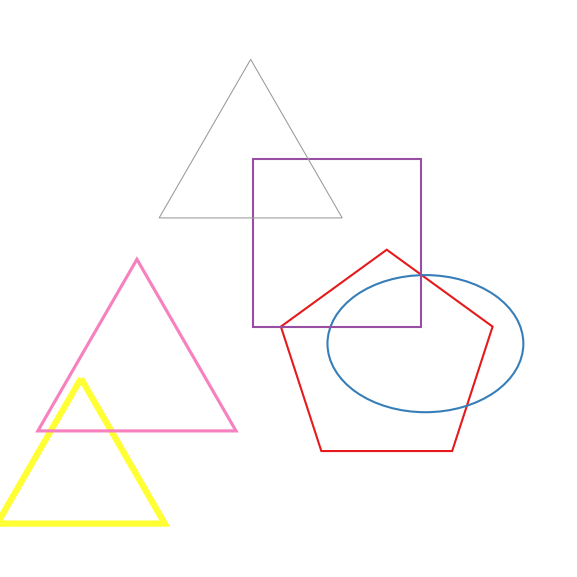[{"shape": "pentagon", "thickness": 1, "radius": 0.96, "center": [0.67, 0.374]}, {"shape": "oval", "thickness": 1, "radius": 0.85, "center": [0.737, 0.404]}, {"shape": "square", "thickness": 1, "radius": 0.73, "center": [0.584, 0.578]}, {"shape": "triangle", "thickness": 3, "radius": 0.84, "center": [0.14, 0.176]}, {"shape": "triangle", "thickness": 1.5, "radius": 0.99, "center": [0.237, 0.352]}, {"shape": "triangle", "thickness": 0.5, "radius": 0.92, "center": [0.434, 0.713]}]